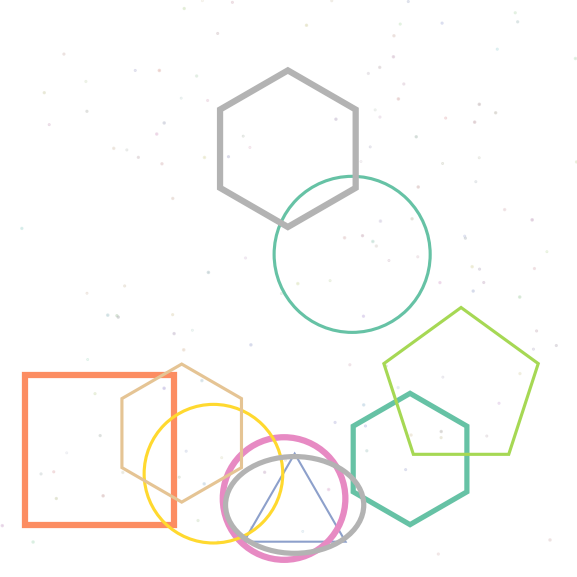[{"shape": "hexagon", "thickness": 2.5, "radius": 0.57, "center": [0.71, 0.204]}, {"shape": "circle", "thickness": 1.5, "radius": 0.68, "center": [0.61, 0.559]}, {"shape": "square", "thickness": 3, "radius": 0.65, "center": [0.172, 0.22]}, {"shape": "triangle", "thickness": 1, "radius": 0.51, "center": [0.51, 0.112]}, {"shape": "circle", "thickness": 3, "radius": 0.53, "center": [0.492, 0.136]}, {"shape": "pentagon", "thickness": 1.5, "radius": 0.7, "center": [0.798, 0.326]}, {"shape": "circle", "thickness": 1.5, "radius": 0.6, "center": [0.37, 0.179]}, {"shape": "hexagon", "thickness": 1.5, "radius": 0.6, "center": [0.315, 0.249]}, {"shape": "hexagon", "thickness": 3, "radius": 0.68, "center": [0.498, 0.742]}, {"shape": "oval", "thickness": 2.5, "radius": 0.6, "center": [0.51, 0.125]}]